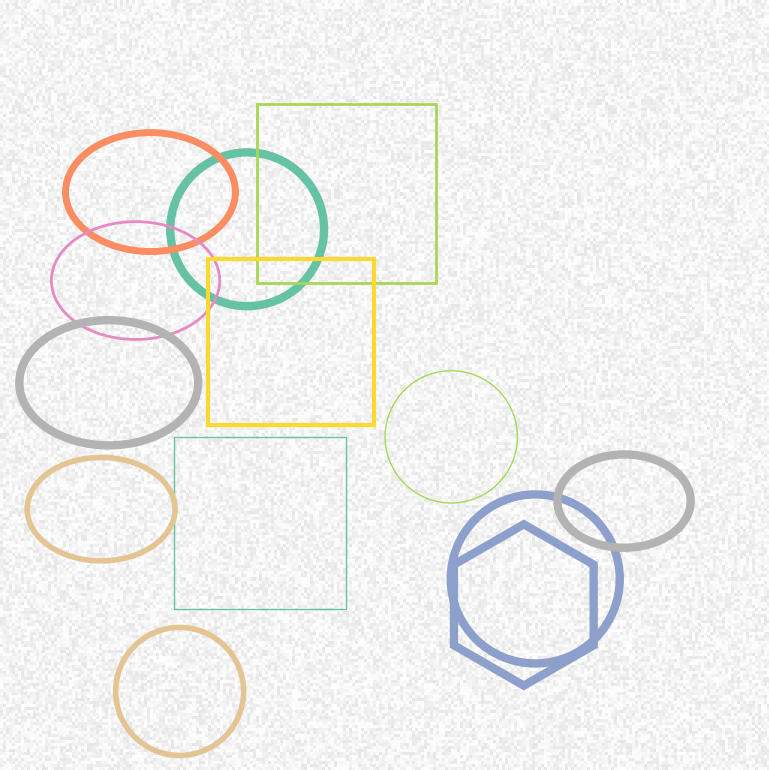[{"shape": "square", "thickness": 0.5, "radius": 0.56, "center": [0.338, 0.321]}, {"shape": "circle", "thickness": 3, "radius": 0.5, "center": [0.321, 0.702]}, {"shape": "oval", "thickness": 2.5, "radius": 0.55, "center": [0.195, 0.751]}, {"shape": "circle", "thickness": 3, "radius": 0.55, "center": [0.695, 0.248]}, {"shape": "hexagon", "thickness": 3, "radius": 0.52, "center": [0.68, 0.214]}, {"shape": "oval", "thickness": 1, "radius": 0.55, "center": [0.176, 0.636]}, {"shape": "square", "thickness": 1, "radius": 0.58, "center": [0.45, 0.748]}, {"shape": "circle", "thickness": 0.5, "radius": 0.43, "center": [0.586, 0.433]}, {"shape": "square", "thickness": 1.5, "radius": 0.54, "center": [0.378, 0.556]}, {"shape": "oval", "thickness": 2, "radius": 0.48, "center": [0.131, 0.339]}, {"shape": "circle", "thickness": 2, "radius": 0.42, "center": [0.233, 0.102]}, {"shape": "oval", "thickness": 3, "radius": 0.58, "center": [0.141, 0.503]}, {"shape": "oval", "thickness": 3, "radius": 0.43, "center": [0.81, 0.349]}]